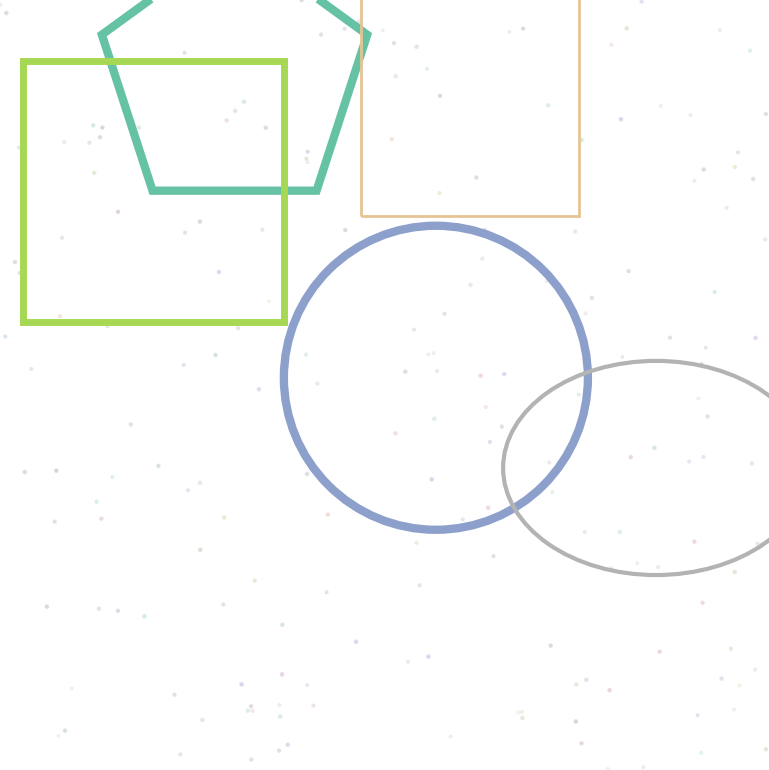[{"shape": "pentagon", "thickness": 3, "radius": 0.91, "center": [0.305, 0.899]}, {"shape": "circle", "thickness": 3, "radius": 0.99, "center": [0.566, 0.509]}, {"shape": "square", "thickness": 2.5, "radius": 0.85, "center": [0.199, 0.751]}, {"shape": "square", "thickness": 1, "radius": 0.71, "center": [0.611, 0.861]}, {"shape": "oval", "thickness": 1.5, "radius": 0.99, "center": [0.852, 0.392]}]